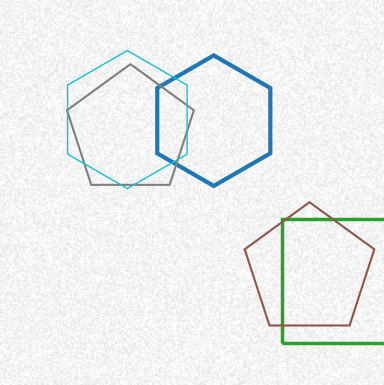[{"shape": "hexagon", "thickness": 3, "radius": 0.85, "center": [0.555, 0.687]}, {"shape": "square", "thickness": 2.5, "radius": 0.81, "center": [0.894, 0.271]}, {"shape": "pentagon", "thickness": 1.5, "radius": 0.88, "center": [0.804, 0.298]}, {"shape": "pentagon", "thickness": 1.5, "radius": 0.87, "center": [0.339, 0.66]}, {"shape": "hexagon", "thickness": 1, "radius": 0.9, "center": [0.331, 0.689]}]